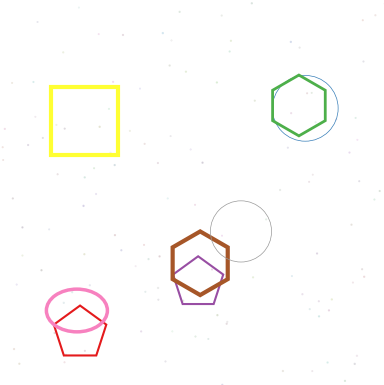[{"shape": "pentagon", "thickness": 1.5, "radius": 0.36, "center": [0.208, 0.135]}, {"shape": "circle", "thickness": 0.5, "radius": 0.43, "center": [0.793, 0.719]}, {"shape": "hexagon", "thickness": 2, "radius": 0.39, "center": [0.776, 0.726]}, {"shape": "pentagon", "thickness": 1.5, "radius": 0.34, "center": [0.515, 0.266]}, {"shape": "square", "thickness": 3, "radius": 0.44, "center": [0.219, 0.686]}, {"shape": "hexagon", "thickness": 3, "radius": 0.41, "center": [0.52, 0.316]}, {"shape": "oval", "thickness": 2.5, "radius": 0.4, "center": [0.2, 0.194]}, {"shape": "circle", "thickness": 0.5, "radius": 0.4, "center": [0.626, 0.399]}]